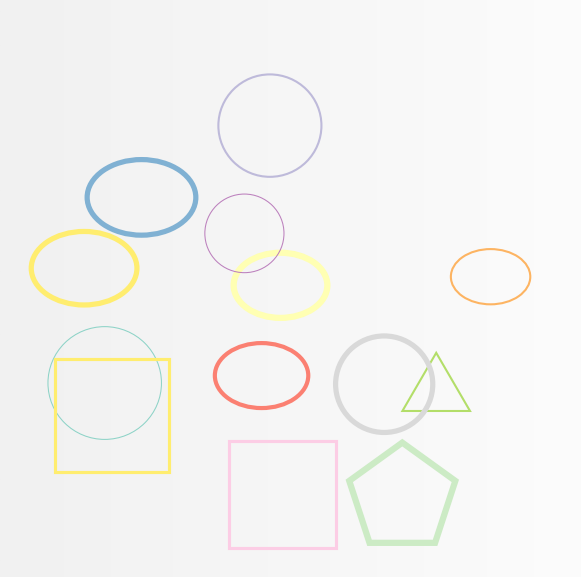[{"shape": "circle", "thickness": 0.5, "radius": 0.49, "center": [0.18, 0.336]}, {"shape": "oval", "thickness": 3, "radius": 0.4, "center": [0.483, 0.505]}, {"shape": "circle", "thickness": 1, "radius": 0.44, "center": [0.464, 0.782]}, {"shape": "oval", "thickness": 2, "radius": 0.4, "center": [0.45, 0.349]}, {"shape": "oval", "thickness": 2.5, "radius": 0.47, "center": [0.243, 0.657]}, {"shape": "oval", "thickness": 1, "radius": 0.34, "center": [0.844, 0.52]}, {"shape": "triangle", "thickness": 1, "radius": 0.34, "center": [0.75, 0.321]}, {"shape": "square", "thickness": 1.5, "radius": 0.46, "center": [0.486, 0.143]}, {"shape": "circle", "thickness": 2.5, "radius": 0.42, "center": [0.661, 0.334]}, {"shape": "circle", "thickness": 0.5, "radius": 0.34, "center": [0.42, 0.595]}, {"shape": "pentagon", "thickness": 3, "radius": 0.48, "center": [0.692, 0.137]}, {"shape": "oval", "thickness": 2.5, "radius": 0.45, "center": [0.145, 0.535]}, {"shape": "square", "thickness": 1.5, "radius": 0.49, "center": [0.193, 0.28]}]